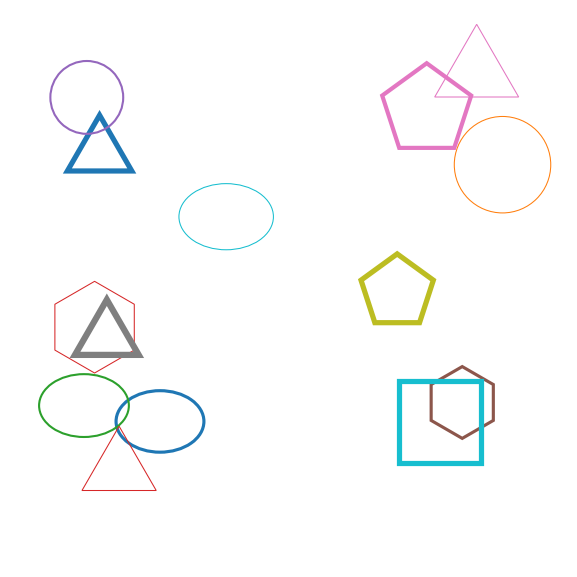[{"shape": "triangle", "thickness": 2.5, "radius": 0.32, "center": [0.172, 0.735]}, {"shape": "oval", "thickness": 1.5, "radius": 0.38, "center": [0.277, 0.269]}, {"shape": "circle", "thickness": 0.5, "radius": 0.42, "center": [0.87, 0.714]}, {"shape": "oval", "thickness": 1, "radius": 0.39, "center": [0.145, 0.297]}, {"shape": "triangle", "thickness": 0.5, "radius": 0.37, "center": [0.206, 0.187]}, {"shape": "hexagon", "thickness": 0.5, "radius": 0.4, "center": [0.164, 0.433]}, {"shape": "circle", "thickness": 1, "radius": 0.32, "center": [0.15, 0.83]}, {"shape": "hexagon", "thickness": 1.5, "radius": 0.31, "center": [0.8, 0.302]}, {"shape": "pentagon", "thickness": 2, "radius": 0.41, "center": [0.739, 0.809]}, {"shape": "triangle", "thickness": 0.5, "radius": 0.42, "center": [0.825, 0.873]}, {"shape": "triangle", "thickness": 3, "radius": 0.32, "center": [0.185, 0.416]}, {"shape": "pentagon", "thickness": 2.5, "radius": 0.33, "center": [0.688, 0.494]}, {"shape": "oval", "thickness": 0.5, "radius": 0.41, "center": [0.392, 0.624]}, {"shape": "square", "thickness": 2.5, "radius": 0.36, "center": [0.762, 0.269]}]